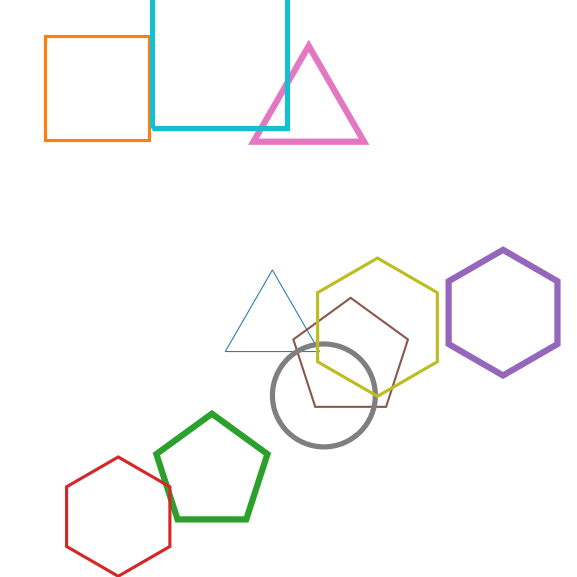[{"shape": "triangle", "thickness": 0.5, "radius": 0.47, "center": [0.472, 0.437]}, {"shape": "square", "thickness": 1.5, "radius": 0.45, "center": [0.168, 0.847]}, {"shape": "pentagon", "thickness": 3, "radius": 0.51, "center": [0.367, 0.182]}, {"shape": "hexagon", "thickness": 1.5, "radius": 0.52, "center": [0.205, 0.105]}, {"shape": "hexagon", "thickness": 3, "radius": 0.54, "center": [0.871, 0.458]}, {"shape": "pentagon", "thickness": 1, "radius": 0.52, "center": [0.607, 0.379]}, {"shape": "triangle", "thickness": 3, "radius": 0.55, "center": [0.535, 0.809]}, {"shape": "circle", "thickness": 2.5, "radius": 0.45, "center": [0.561, 0.314]}, {"shape": "hexagon", "thickness": 1.5, "radius": 0.6, "center": [0.654, 0.433]}, {"shape": "square", "thickness": 2.5, "radius": 0.58, "center": [0.381, 0.894]}]